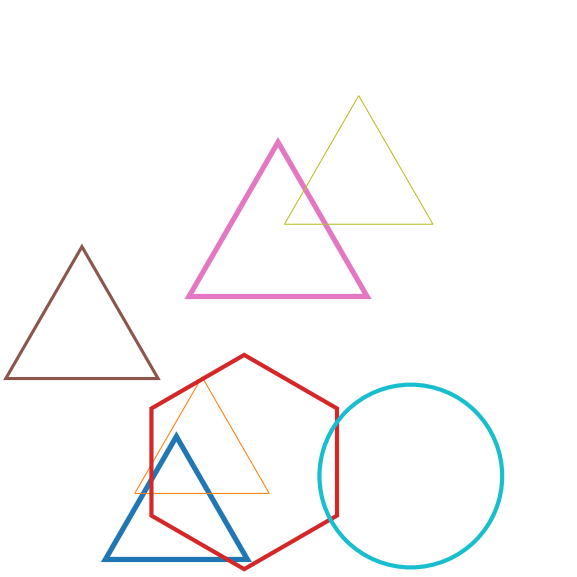[{"shape": "triangle", "thickness": 2.5, "radius": 0.71, "center": [0.305, 0.101]}, {"shape": "triangle", "thickness": 0.5, "radius": 0.67, "center": [0.35, 0.212]}, {"shape": "hexagon", "thickness": 2, "radius": 0.93, "center": [0.423, 0.199]}, {"shape": "triangle", "thickness": 1.5, "radius": 0.76, "center": [0.142, 0.42]}, {"shape": "triangle", "thickness": 2.5, "radius": 0.89, "center": [0.481, 0.575]}, {"shape": "triangle", "thickness": 0.5, "radius": 0.74, "center": [0.621, 0.685]}, {"shape": "circle", "thickness": 2, "radius": 0.79, "center": [0.711, 0.175]}]